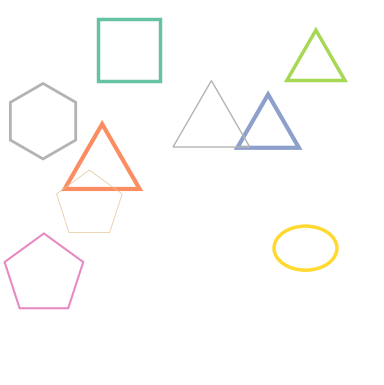[{"shape": "square", "thickness": 2.5, "radius": 0.4, "center": [0.335, 0.87]}, {"shape": "triangle", "thickness": 3, "radius": 0.56, "center": [0.265, 0.565]}, {"shape": "triangle", "thickness": 3, "radius": 0.46, "center": [0.696, 0.662]}, {"shape": "pentagon", "thickness": 1.5, "radius": 0.54, "center": [0.114, 0.286]}, {"shape": "triangle", "thickness": 2.5, "radius": 0.44, "center": [0.82, 0.835]}, {"shape": "oval", "thickness": 2.5, "radius": 0.41, "center": [0.793, 0.355]}, {"shape": "pentagon", "thickness": 0.5, "radius": 0.45, "center": [0.232, 0.469]}, {"shape": "hexagon", "thickness": 2, "radius": 0.49, "center": [0.112, 0.685]}, {"shape": "triangle", "thickness": 1, "radius": 0.58, "center": [0.549, 0.676]}]